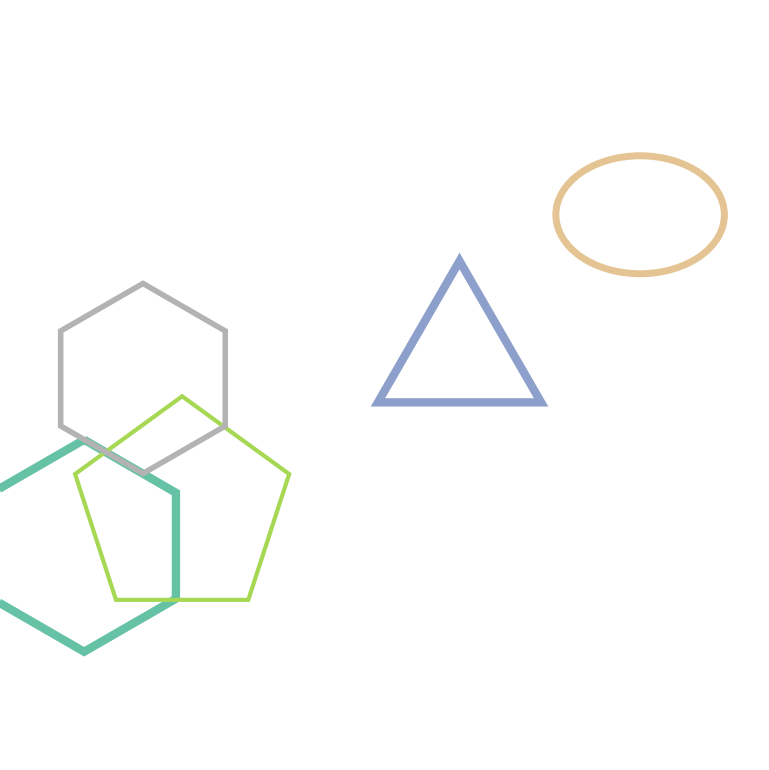[{"shape": "hexagon", "thickness": 3, "radius": 0.69, "center": [0.109, 0.291]}, {"shape": "triangle", "thickness": 3, "radius": 0.61, "center": [0.597, 0.539]}, {"shape": "pentagon", "thickness": 1.5, "radius": 0.73, "center": [0.237, 0.339]}, {"shape": "oval", "thickness": 2.5, "radius": 0.55, "center": [0.831, 0.721]}, {"shape": "hexagon", "thickness": 2, "radius": 0.62, "center": [0.186, 0.508]}]